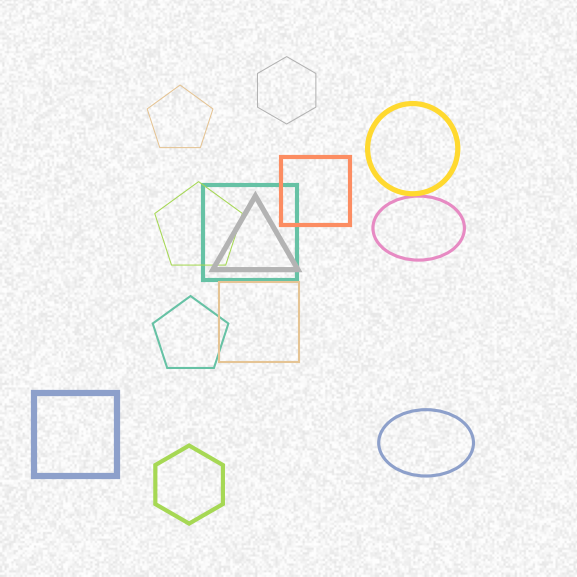[{"shape": "pentagon", "thickness": 1, "radius": 0.34, "center": [0.33, 0.418]}, {"shape": "square", "thickness": 2, "radius": 0.41, "center": [0.433, 0.596]}, {"shape": "square", "thickness": 2, "radius": 0.3, "center": [0.546, 0.668]}, {"shape": "oval", "thickness": 1.5, "radius": 0.41, "center": [0.738, 0.232]}, {"shape": "square", "thickness": 3, "radius": 0.36, "center": [0.131, 0.246]}, {"shape": "oval", "thickness": 1.5, "radius": 0.4, "center": [0.725, 0.604]}, {"shape": "hexagon", "thickness": 2, "radius": 0.34, "center": [0.327, 0.16]}, {"shape": "pentagon", "thickness": 0.5, "radius": 0.4, "center": [0.344, 0.605]}, {"shape": "circle", "thickness": 2.5, "radius": 0.39, "center": [0.715, 0.742]}, {"shape": "pentagon", "thickness": 0.5, "radius": 0.3, "center": [0.312, 0.792]}, {"shape": "square", "thickness": 1, "radius": 0.35, "center": [0.449, 0.442]}, {"shape": "hexagon", "thickness": 0.5, "radius": 0.29, "center": [0.496, 0.843]}, {"shape": "triangle", "thickness": 2.5, "radius": 0.43, "center": [0.442, 0.575]}]